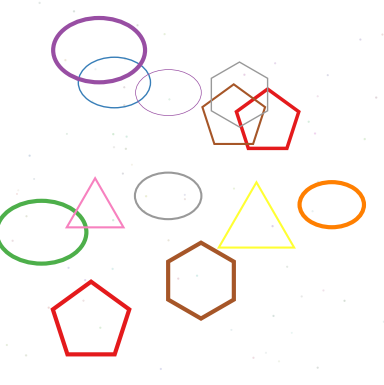[{"shape": "pentagon", "thickness": 2.5, "radius": 0.43, "center": [0.695, 0.683]}, {"shape": "pentagon", "thickness": 3, "radius": 0.52, "center": [0.237, 0.164]}, {"shape": "oval", "thickness": 1, "radius": 0.47, "center": [0.297, 0.786]}, {"shape": "oval", "thickness": 3, "radius": 0.58, "center": [0.108, 0.397]}, {"shape": "oval", "thickness": 0.5, "radius": 0.43, "center": [0.438, 0.76]}, {"shape": "oval", "thickness": 3, "radius": 0.6, "center": [0.257, 0.87]}, {"shape": "oval", "thickness": 3, "radius": 0.42, "center": [0.862, 0.468]}, {"shape": "triangle", "thickness": 1.5, "radius": 0.57, "center": [0.666, 0.413]}, {"shape": "hexagon", "thickness": 3, "radius": 0.49, "center": [0.522, 0.271]}, {"shape": "pentagon", "thickness": 1.5, "radius": 0.43, "center": [0.607, 0.695]}, {"shape": "triangle", "thickness": 1.5, "radius": 0.43, "center": [0.247, 0.452]}, {"shape": "oval", "thickness": 1.5, "radius": 0.43, "center": [0.437, 0.491]}, {"shape": "hexagon", "thickness": 1, "radius": 0.42, "center": [0.622, 0.754]}]